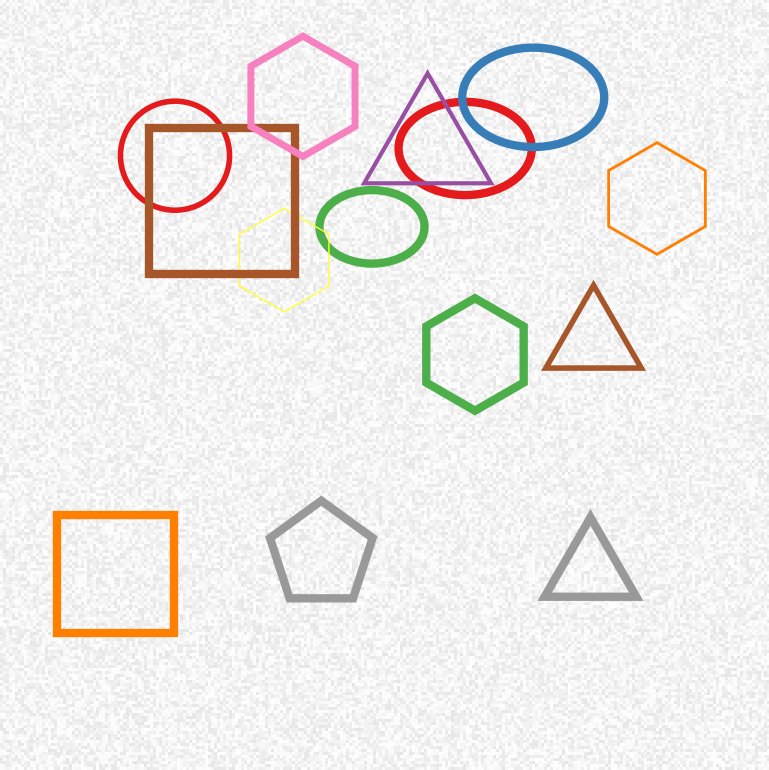[{"shape": "circle", "thickness": 2, "radius": 0.35, "center": [0.227, 0.798]}, {"shape": "oval", "thickness": 3, "radius": 0.43, "center": [0.604, 0.807]}, {"shape": "oval", "thickness": 3, "radius": 0.46, "center": [0.693, 0.874]}, {"shape": "oval", "thickness": 3, "radius": 0.34, "center": [0.483, 0.705]}, {"shape": "hexagon", "thickness": 3, "radius": 0.37, "center": [0.617, 0.54]}, {"shape": "triangle", "thickness": 1.5, "radius": 0.48, "center": [0.555, 0.81]}, {"shape": "hexagon", "thickness": 1, "radius": 0.36, "center": [0.853, 0.742]}, {"shape": "square", "thickness": 3, "radius": 0.38, "center": [0.15, 0.254]}, {"shape": "hexagon", "thickness": 0.5, "radius": 0.34, "center": [0.369, 0.662]}, {"shape": "square", "thickness": 3, "radius": 0.47, "center": [0.288, 0.739]}, {"shape": "triangle", "thickness": 2, "radius": 0.36, "center": [0.771, 0.558]}, {"shape": "hexagon", "thickness": 2.5, "radius": 0.39, "center": [0.393, 0.875]}, {"shape": "pentagon", "thickness": 3, "radius": 0.35, "center": [0.417, 0.28]}, {"shape": "triangle", "thickness": 3, "radius": 0.34, "center": [0.767, 0.259]}]